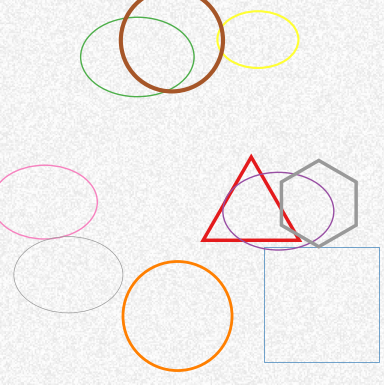[{"shape": "triangle", "thickness": 2.5, "radius": 0.72, "center": [0.653, 0.448]}, {"shape": "square", "thickness": 0.5, "radius": 0.75, "center": [0.835, 0.208]}, {"shape": "oval", "thickness": 1, "radius": 0.74, "center": [0.357, 0.852]}, {"shape": "oval", "thickness": 1, "radius": 0.72, "center": [0.723, 0.451]}, {"shape": "circle", "thickness": 2, "radius": 0.71, "center": [0.461, 0.179]}, {"shape": "oval", "thickness": 1.5, "radius": 0.53, "center": [0.67, 0.897]}, {"shape": "circle", "thickness": 3, "radius": 0.66, "center": [0.447, 0.895]}, {"shape": "oval", "thickness": 1, "radius": 0.68, "center": [0.116, 0.475]}, {"shape": "hexagon", "thickness": 2.5, "radius": 0.56, "center": [0.828, 0.471]}, {"shape": "oval", "thickness": 0.5, "radius": 0.71, "center": [0.178, 0.286]}]